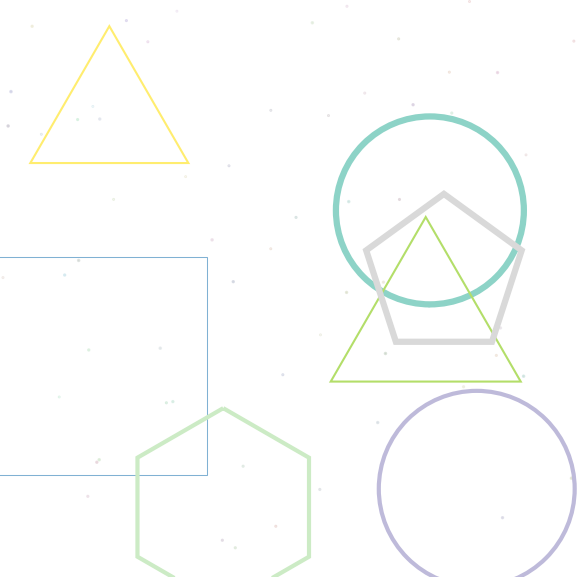[{"shape": "circle", "thickness": 3, "radius": 0.81, "center": [0.744, 0.635]}, {"shape": "circle", "thickness": 2, "radius": 0.85, "center": [0.826, 0.153]}, {"shape": "square", "thickness": 0.5, "radius": 0.94, "center": [0.171, 0.365]}, {"shape": "triangle", "thickness": 1, "radius": 0.95, "center": [0.737, 0.433]}, {"shape": "pentagon", "thickness": 3, "radius": 0.71, "center": [0.769, 0.522]}, {"shape": "hexagon", "thickness": 2, "radius": 0.86, "center": [0.387, 0.121]}, {"shape": "triangle", "thickness": 1, "radius": 0.79, "center": [0.189, 0.796]}]